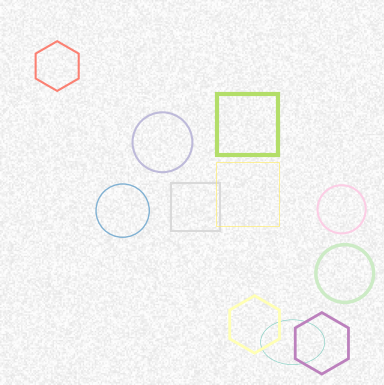[{"shape": "oval", "thickness": 0.5, "radius": 0.42, "center": [0.76, 0.111]}, {"shape": "hexagon", "thickness": 2, "radius": 0.37, "center": [0.661, 0.157]}, {"shape": "circle", "thickness": 1.5, "radius": 0.39, "center": [0.422, 0.63]}, {"shape": "hexagon", "thickness": 1.5, "radius": 0.32, "center": [0.149, 0.828]}, {"shape": "circle", "thickness": 1, "radius": 0.35, "center": [0.319, 0.453]}, {"shape": "square", "thickness": 3, "radius": 0.39, "center": [0.643, 0.677]}, {"shape": "circle", "thickness": 1.5, "radius": 0.31, "center": [0.887, 0.456]}, {"shape": "square", "thickness": 1.5, "radius": 0.32, "center": [0.507, 0.462]}, {"shape": "hexagon", "thickness": 2, "radius": 0.4, "center": [0.836, 0.108]}, {"shape": "circle", "thickness": 2.5, "radius": 0.38, "center": [0.896, 0.29]}, {"shape": "square", "thickness": 0.5, "radius": 0.41, "center": [0.643, 0.497]}]